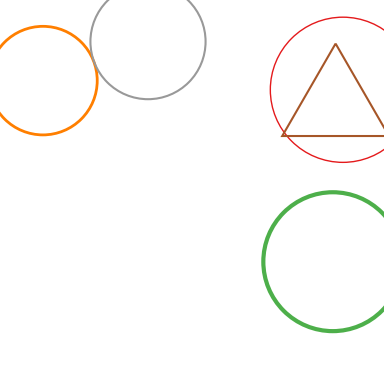[{"shape": "circle", "thickness": 1, "radius": 0.94, "center": [0.891, 0.767]}, {"shape": "circle", "thickness": 3, "radius": 0.9, "center": [0.864, 0.32]}, {"shape": "circle", "thickness": 2, "radius": 0.7, "center": [0.112, 0.791]}, {"shape": "triangle", "thickness": 1.5, "radius": 0.8, "center": [0.872, 0.727]}, {"shape": "circle", "thickness": 1.5, "radius": 0.75, "center": [0.384, 0.892]}]